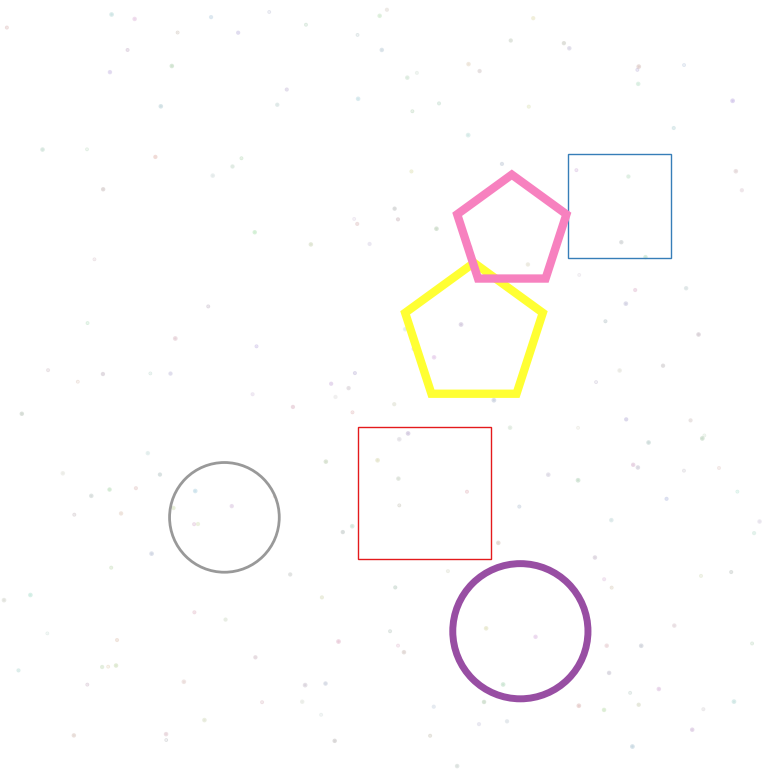[{"shape": "square", "thickness": 0.5, "radius": 0.43, "center": [0.551, 0.36]}, {"shape": "square", "thickness": 0.5, "radius": 0.34, "center": [0.805, 0.733]}, {"shape": "circle", "thickness": 2.5, "radius": 0.44, "center": [0.676, 0.18]}, {"shape": "pentagon", "thickness": 3, "radius": 0.47, "center": [0.616, 0.565]}, {"shape": "pentagon", "thickness": 3, "radius": 0.37, "center": [0.665, 0.699]}, {"shape": "circle", "thickness": 1, "radius": 0.36, "center": [0.291, 0.328]}]